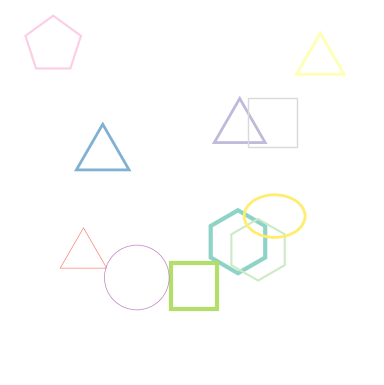[{"shape": "hexagon", "thickness": 3, "radius": 0.41, "center": [0.618, 0.372]}, {"shape": "triangle", "thickness": 2, "radius": 0.36, "center": [0.832, 0.843]}, {"shape": "triangle", "thickness": 2, "radius": 0.38, "center": [0.623, 0.668]}, {"shape": "triangle", "thickness": 0.5, "radius": 0.35, "center": [0.217, 0.338]}, {"shape": "triangle", "thickness": 2, "radius": 0.4, "center": [0.267, 0.598]}, {"shape": "square", "thickness": 3, "radius": 0.3, "center": [0.504, 0.257]}, {"shape": "pentagon", "thickness": 1.5, "radius": 0.38, "center": [0.138, 0.883]}, {"shape": "square", "thickness": 1, "radius": 0.32, "center": [0.707, 0.682]}, {"shape": "circle", "thickness": 0.5, "radius": 0.42, "center": [0.355, 0.279]}, {"shape": "hexagon", "thickness": 1.5, "radius": 0.4, "center": [0.67, 0.351]}, {"shape": "oval", "thickness": 2, "radius": 0.4, "center": [0.713, 0.439]}]